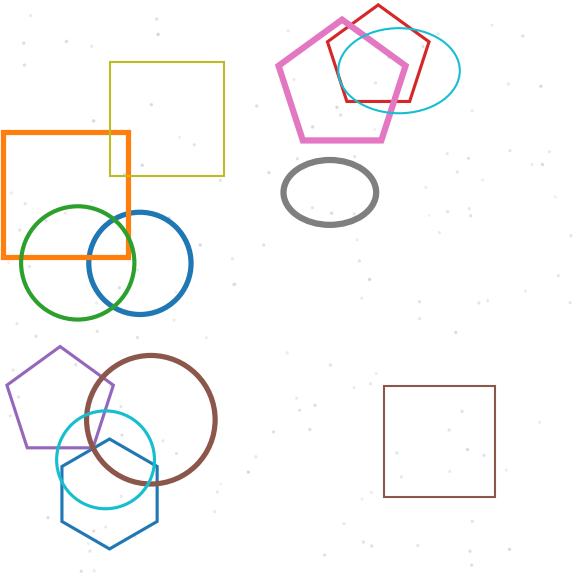[{"shape": "circle", "thickness": 2.5, "radius": 0.44, "center": [0.242, 0.543]}, {"shape": "hexagon", "thickness": 1.5, "radius": 0.48, "center": [0.19, 0.144]}, {"shape": "square", "thickness": 2.5, "radius": 0.54, "center": [0.114, 0.662]}, {"shape": "circle", "thickness": 2, "radius": 0.49, "center": [0.135, 0.544]}, {"shape": "pentagon", "thickness": 1.5, "radius": 0.46, "center": [0.655, 0.898]}, {"shape": "pentagon", "thickness": 1.5, "radius": 0.48, "center": [0.104, 0.302]}, {"shape": "circle", "thickness": 2.5, "radius": 0.56, "center": [0.261, 0.272]}, {"shape": "square", "thickness": 1, "radius": 0.48, "center": [0.762, 0.235]}, {"shape": "pentagon", "thickness": 3, "radius": 0.58, "center": [0.592, 0.849]}, {"shape": "oval", "thickness": 3, "radius": 0.4, "center": [0.571, 0.666]}, {"shape": "square", "thickness": 1, "radius": 0.49, "center": [0.289, 0.792]}, {"shape": "circle", "thickness": 1.5, "radius": 0.42, "center": [0.183, 0.203]}, {"shape": "oval", "thickness": 1, "radius": 0.53, "center": [0.691, 0.877]}]